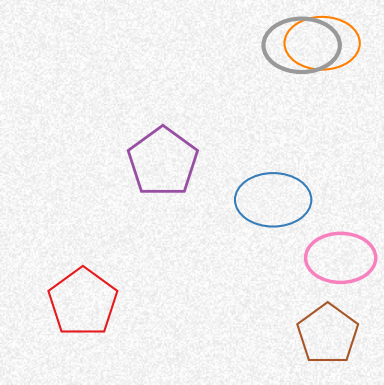[{"shape": "pentagon", "thickness": 1.5, "radius": 0.47, "center": [0.215, 0.215]}, {"shape": "oval", "thickness": 1.5, "radius": 0.5, "center": [0.709, 0.481]}, {"shape": "pentagon", "thickness": 2, "radius": 0.47, "center": [0.423, 0.58]}, {"shape": "oval", "thickness": 1.5, "radius": 0.49, "center": [0.837, 0.888]}, {"shape": "pentagon", "thickness": 1.5, "radius": 0.42, "center": [0.851, 0.132]}, {"shape": "oval", "thickness": 2.5, "radius": 0.46, "center": [0.885, 0.33]}, {"shape": "oval", "thickness": 3, "radius": 0.5, "center": [0.784, 0.882]}]